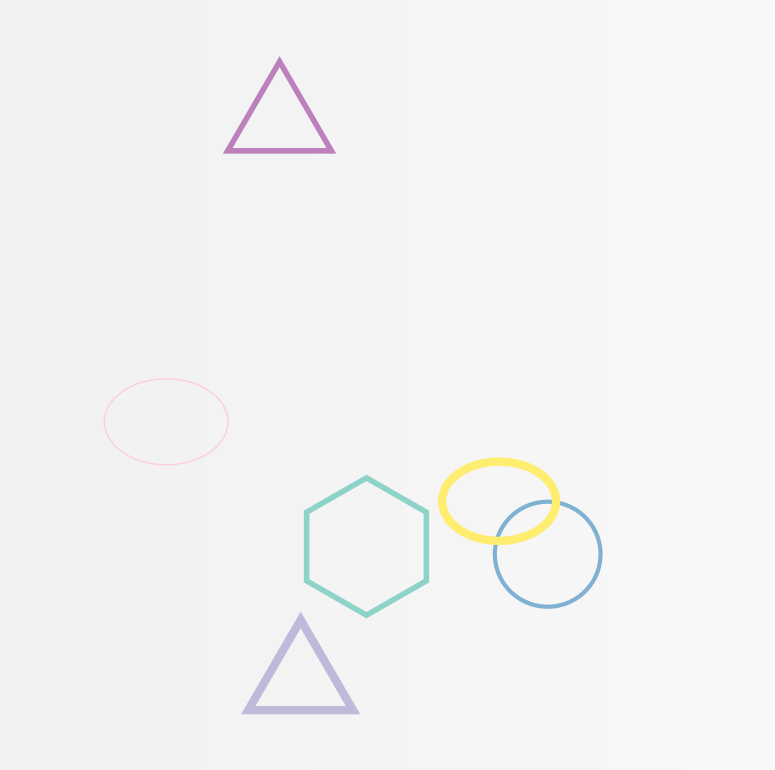[{"shape": "hexagon", "thickness": 2, "radius": 0.45, "center": [0.473, 0.29]}, {"shape": "triangle", "thickness": 3, "radius": 0.39, "center": [0.388, 0.117]}, {"shape": "circle", "thickness": 1.5, "radius": 0.34, "center": [0.707, 0.28]}, {"shape": "oval", "thickness": 0.5, "radius": 0.4, "center": [0.214, 0.452]}, {"shape": "triangle", "thickness": 2, "radius": 0.39, "center": [0.361, 0.843]}, {"shape": "oval", "thickness": 3, "radius": 0.37, "center": [0.644, 0.349]}]